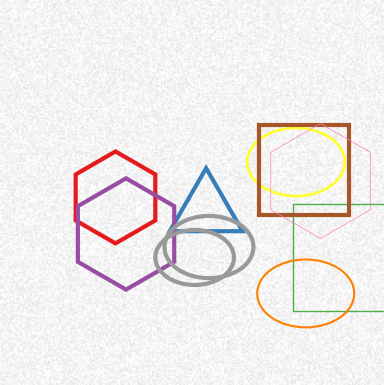[{"shape": "hexagon", "thickness": 3, "radius": 0.6, "center": [0.3, 0.487]}, {"shape": "triangle", "thickness": 3, "radius": 0.55, "center": [0.535, 0.454]}, {"shape": "square", "thickness": 1, "radius": 0.7, "center": [0.899, 0.332]}, {"shape": "hexagon", "thickness": 3, "radius": 0.72, "center": [0.327, 0.392]}, {"shape": "oval", "thickness": 1.5, "radius": 0.63, "center": [0.794, 0.238]}, {"shape": "oval", "thickness": 2, "radius": 0.63, "center": [0.769, 0.579]}, {"shape": "square", "thickness": 3, "radius": 0.59, "center": [0.79, 0.559]}, {"shape": "hexagon", "thickness": 0.5, "radius": 0.75, "center": [0.833, 0.53]}, {"shape": "oval", "thickness": 3, "radius": 0.58, "center": [0.543, 0.358]}, {"shape": "oval", "thickness": 3, "radius": 0.51, "center": [0.506, 0.331]}]